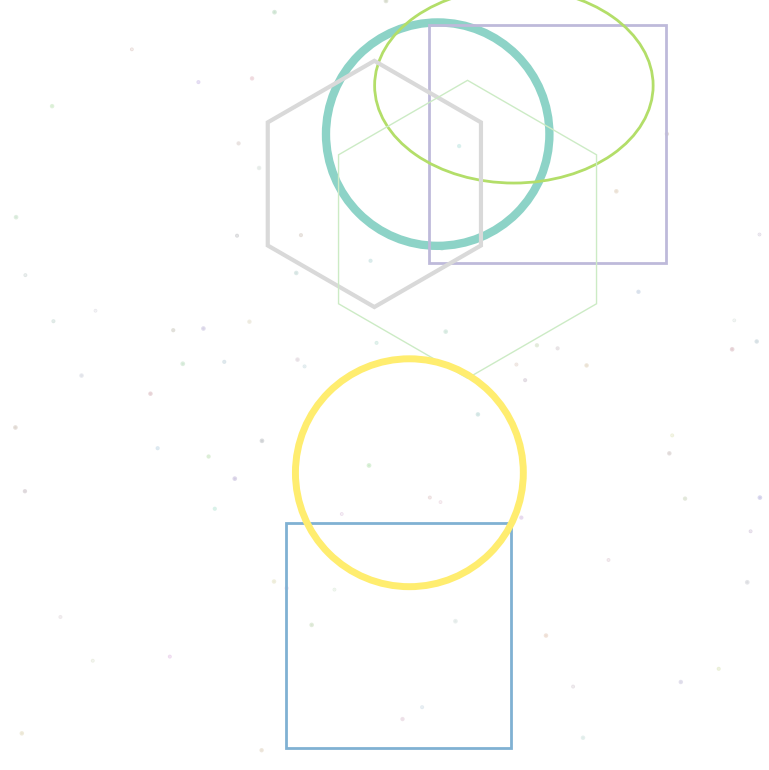[{"shape": "circle", "thickness": 3, "radius": 0.73, "center": [0.568, 0.826]}, {"shape": "square", "thickness": 1, "radius": 0.77, "center": [0.711, 0.813]}, {"shape": "square", "thickness": 1, "radius": 0.73, "center": [0.518, 0.175]}, {"shape": "oval", "thickness": 1, "radius": 0.9, "center": [0.667, 0.889]}, {"shape": "hexagon", "thickness": 1.5, "radius": 0.8, "center": [0.486, 0.761]}, {"shape": "hexagon", "thickness": 0.5, "radius": 0.97, "center": [0.607, 0.702]}, {"shape": "circle", "thickness": 2.5, "radius": 0.74, "center": [0.532, 0.386]}]